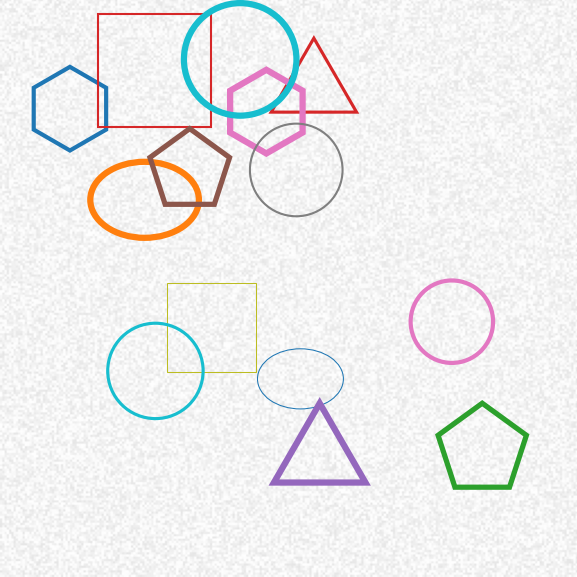[{"shape": "oval", "thickness": 0.5, "radius": 0.37, "center": [0.52, 0.343]}, {"shape": "hexagon", "thickness": 2, "radius": 0.36, "center": [0.121, 0.811]}, {"shape": "oval", "thickness": 3, "radius": 0.47, "center": [0.25, 0.653]}, {"shape": "pentagon", "thickness": 2.5, "radius": 0.4, "center": [0.835, 0.221]}, {"shape": "triangle", "thickness": 1.5, "radius": 0.43, "center": [0.543, 0.848]}, {"shape": "square", "thickness": 1, "radius": 0.49, "center": [0.268, 0.877]}, {"shape": "triangle", "thickness": 3, "radius": 0.46, "center": [0.554, 0.209]}, {"shape": "pentagon", "thickness": 2.5, "radius": 0.36, "center": [0.329, 0.704]}, {"shape": "hexagon", "thickness": 3, "radius": 0.36, "center": [0.461, 0.806]}, {"shape": "circle", "thickness": 2, "radius": 0.36, "center": [0.782, 0.442]}, {"shape": "circle", "thickness": 1, "radius": 0.4, "center": [0.513, 0.705]}, {"shape": "square", "thickness": 0.5, "radius": 0.39, "center": [0.366, 0.433]}, {"shape": "circle", "thickness": 3, "radius": 0.49, "center": [0.416, 0.896]}, {"shape": "circle", "thickness": 1.5, "radius": 0.41, "center": [0.269, 0.357]}]